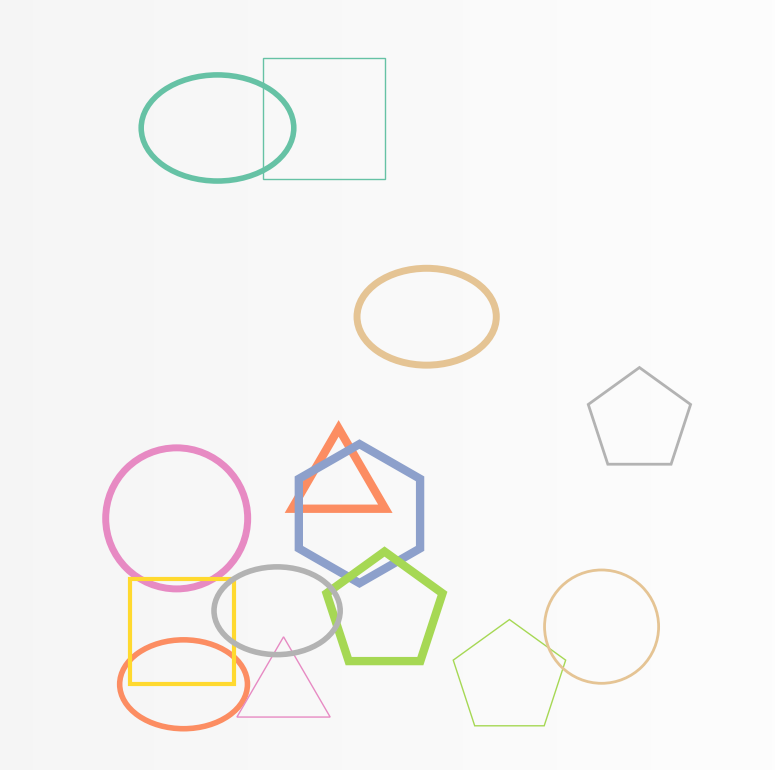[{"shape": "oval", "thickness": 2, "radius": 0.49, "center": [0.281, 0.834]}, {"shape": "square", "thickness": 0.5, "radius": 0.39, "center": [0.418, 0.845]}, {"shape": "oval", "thickness": 2, "radius": 0.41, "center": [0.237, 0.111]}, {"shape": "triangle", "thickness": 3, "radius": 0.35, "center": [0.437, 0.374]}, {"shape": "hexagon", "thickness": 3, "radius": 0.45, "center": [0.464, 0.333]}, {"shape": "circle", "thickness": 2.5, "radius": 0.46, "center": [0.228, 0.327]}, {"shape": "triangle", "thickness": 0.5, "radius": 0.35, "center": [0.366, 0.103]}, {"shape": "pentagon", "thickness": 0.5, "radius": 0.38, "center": [0.657, 0.119]}, {"shape": "pentagon", "thickness": 3, "radius": 0.39, "center": [0.496, 0.205]}, {"shape": "square", "thickness": 1.5, "radius": 0.34, "center": [0.235, 0.18]}, {"shape": "circle", "thickness": 1, "radius": 0.37, "center": [0.776, 0.186]}, {"shape": "oval", "thickness": 2.5, "radius": 0.45, "center": [0.551, 0.589]}, {"shape": "pentagon", "thickness": 1, "radius": 0.35, "center": [0.825, 0.453]}, {"shape": "oval", "thickness": 2, "radius": 0.41, "center": [0.358, 0.207]}]